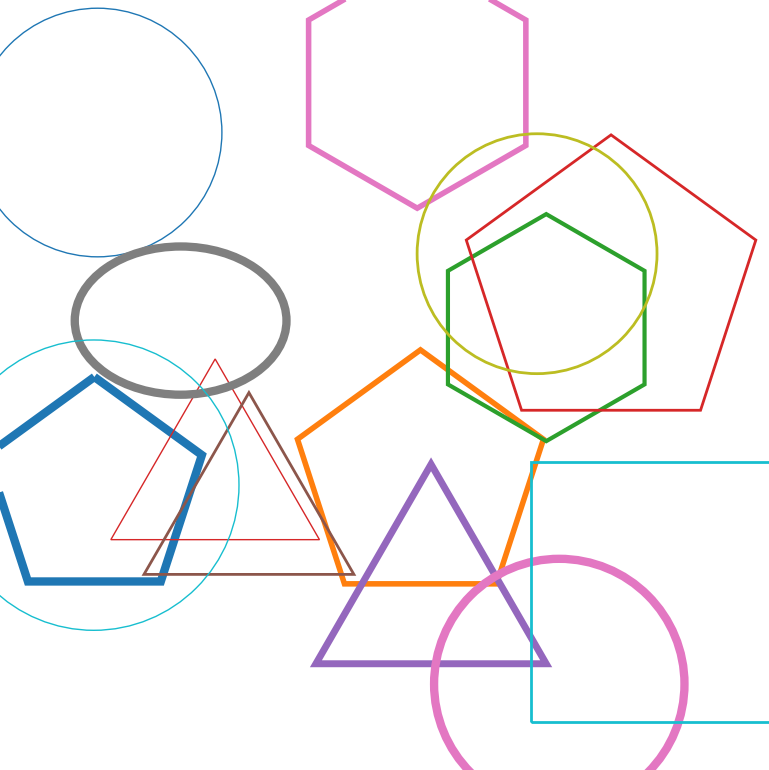[{"shape": "pentagon", "thickness": 3, "radius": 0.73, "center": [0.123, 0.364]}, {"shape": "circle", "thickness": 0.5, "radius": 0.81, "center": [0.127, 0.828]}, {"shape": "pentagon", "thickness": 2, "radius": 0.84, "center": [0.546, 0.378]}, {"shape": "hexagon", "thickness": 1.5, "radius": 0.74, "center": [0.709, 0.575]}, {"shape": "triangle", "thickness": 0.5, "radius": 0.78, "center": [0.279, 0.377]}, {"shape": "pentagon", "thickness": 1, "radius": 0.99, "center": [0.794, 0.627]}, {"shape": "triangle", "thickness": 2.5, "radius": 0.86, "center": [0.56, 0.224]}, {"shape": "triangle", "thickness": 1, "radius": 0.79, "center": [0.323, 0.333]}, {"shape": "circle", "thickness": 3, "radius": 0.81, "center": [0.726, 0.112]}, {"shape": "hexagon", "thickness": 2, "radius": 0.81, "center": [0.542, 0.893]}, {"shape": "oval", "thickness": 3, "radius": 0.69, "center": [0.235, 0.584]}, {"shape": "circle", "thickness": 1, "radius": 0.78, "center": [0.697, 0.671]}, {"shape": "square", "thickness": 1, "radius": 0.85, "center": [0.859, 0.231]}, {"shape": "circle", "thickness": 0.5, "radius": 0.94, "center": [0.122, 0.37]}]